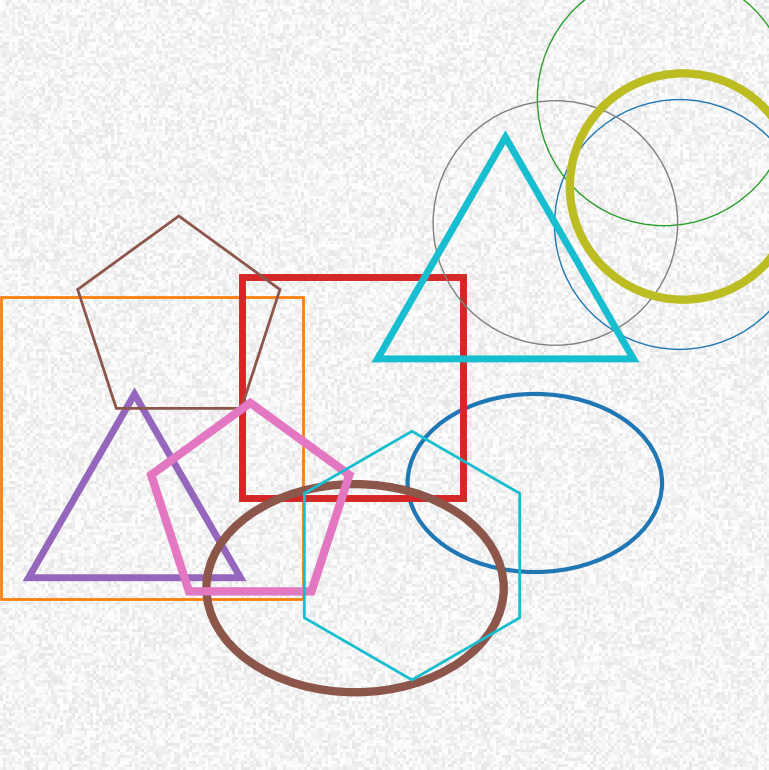[{"shape": "circle", "thickness": 0.5, "radius": 0.81, "center": [0.882, 0.708]}, {"shape": "oval", "thickness": 1.5, "radius": 0.83, "center": [0.695, 0.373]}, {"shape": "square", "thickness": 1, "radius": 0.98, "center": [0.198, 0.418]}, {"shape": "circle", "thickness": 0.5, "radius": 0.82, "center": [0.863, 0.872]}, {"shape": "square", "thickness": 2.5, "radius": 0.72, "center": [0.458, 0.496]}, {"shape": "triangle", "thickness": 2.5, "radius": 0.79, "center": [0.175, 0.329]}, {"shape": "pentagon", "thickness": 1, "radius": 0.69, "center": [0.232, 0.581]}, {"shape": "oval", "thickness": 3, "radius": 0.97, "center": [0.461, 0.236]}, {"shape": "pentagon", "thickness": 3, "radius": 0.68, "center": [0.325, 0.341]}, {"shape": "circle", "thickness": 0.5, "radius": 0.79, "center": [0.721, 0.71]}, {"shape": "circle", "thickness": 3, "radius": 0.73, "center": [0.887, 0.758]}, {"shape": "triangle", "thickness": 2.5, "radius": 0.96, "center": [0.656, 0.63]}, {"shape": "hexagon", "thickness": 1, "radius": 0.81, "center": [0.535, 0.278]}]